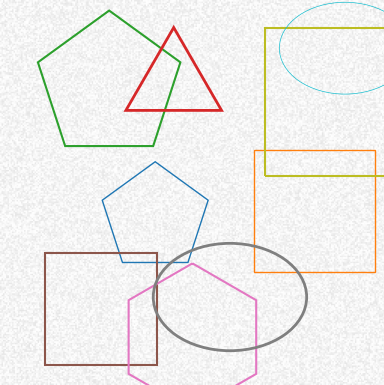[{"shape": "pentagon", "thickness": 1, "radius": 0.72, "center": [0.403, 0.435]}, {"shape": "square", "thickness": 1, "radius": 0.79, "center": [0.817, 0.453]}, {"shape": "pentagon", "thickness": 1.5, "radius": 0.97, "center": [0.284, 0.778]}, {"shape": "triangle", "thickness": 2, "radius": 0.72, "center": [0.451, 0.785]}, {"shape": "square", "thickness": 1.5, "radius": 0.73, "center": [0.263, 0.196]}, {"shape": "hexagon", "thickness": 1.5, "radius": 0.96, "center": [0.5, 0.125]}, {"shape": "oval", "thickness": 2, "radius": 1.0, "center": [0.597, 0.228]}, {"shape": "square", "thickness": 1.5, "radius": 0.96, "center": [0.881, 0.736]}, {"shape": "oval", "thickness": 0.5, "radius": 0.85, "center": [0.896, 0.875]}]